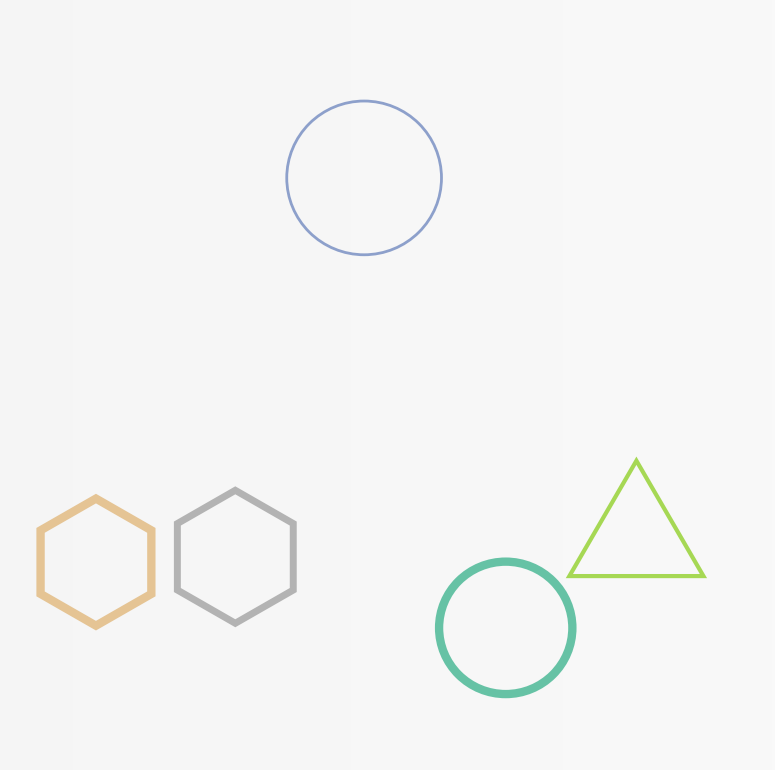[{"shape": "circle", "thickness": 3, "radius": 0.43, "center": [0.653, 0.185]}, {"shape": "circle", "thickness": 1, "radius": 0.5, "center": [0.47, 0.769]}, {"shape": "triangle", "thickness": 1.5, "radius": 0.5, "center": [0.821, 0.302]}, {"shape": "hexagon", "thickness": 3, "radius": 0.41, "center": [0.124, 0.27]}, {"shape": "hexagon", "thickness": 2.5, "radius": 0.43, "center": [0.304, 0.277]}]